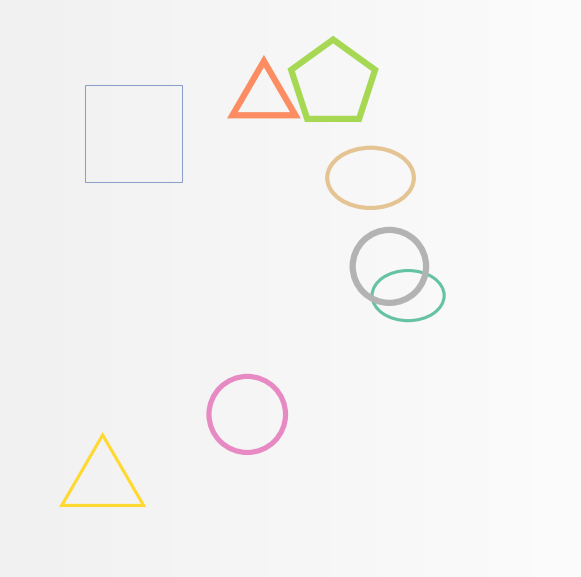[{"shape": "oval", "thickness": 1.5, "radius": 0.31, "center": [0.702, 0.487]}, {"shape": "triangle", "thickness": 3, "radius": 0.31, "center": [0.454, 0.831]}, {"shape": "square", "thickness": 0.5, "radius": 0.42, "center": [0.23, 0.767]}, {"shape": "circle", "thickness": 2.5, "radius": 0.33, "center": [0.425, 0.281]}, {"shape": "pentagon", "thickness": 3, "radius": 0.38, "center": [0.573, 0.855]}, {"shape": "triangle", "thickness": 1.5, "radius": 0.41, "center": [0.177, 0.165]}, {"shape": "oval", "thickness": 2, "radius": 0.37, "center": [0.638, 0.691]}, {"shape": "circle", "thickness": 3, "radius": 0.32, "center": [0.67, 0.538]}]